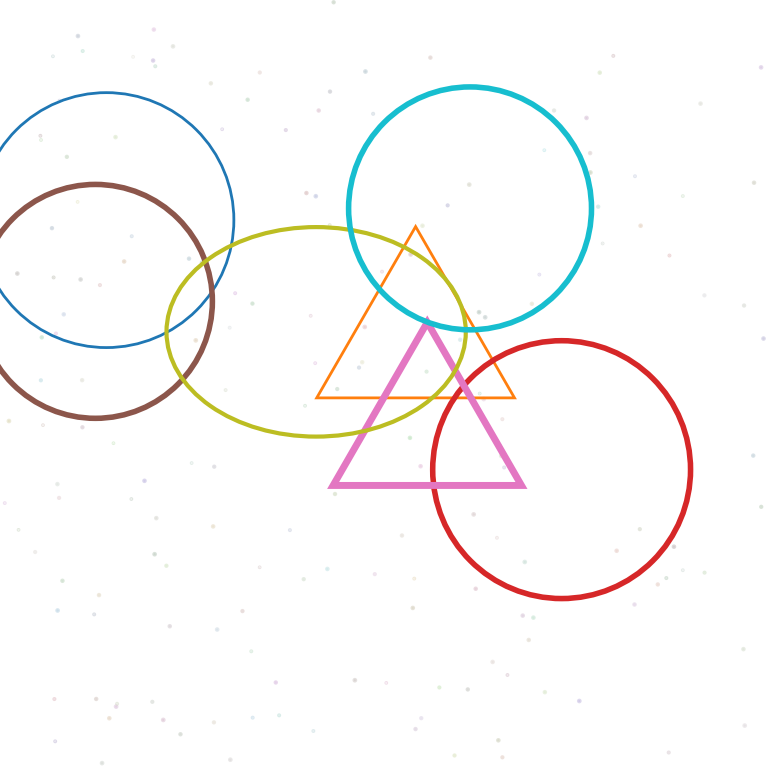[{"shape": "circle", "thickness": 1, "radius": 0.83, "center": [0.138, 0.714]}, {"shape": "triangle", "thickness": 1, "radius": 0.74, "center": [0.54, 0.557]}, {"shape": "circle", "thickness": 2, "radius": 0.84, "center": [0.729, 0.39]}, {"shape": "circle", "thickness": 2, "radius": 0.76, "center": [0.124, 0.609]}, {"shape": "triangle", "thickness": 2.5, "radius": 0.71, "center": [0.555, 0.44]}, {"shape": "oval", "thickness": 1.5, "radius": 0.97, "center": [0.411, 0.569]}, {"shape": "circle", "thickness": 2, "radius": 0.79, "center": [0.61, 0.729]}]